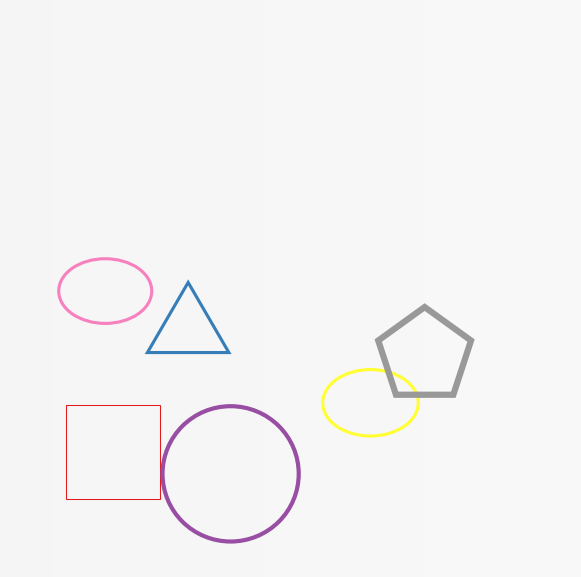[{"shape": "square", "thickness": 0.5, "radius": 0.41, "center": [0.194, 0.217]}, {"shape": "triangle", "thickness": 1.5, "radius": 0.4, "center": [0.324, 0.429]}, {"shape": "circle", "thickness": 2, "radius": 0.59, "center": [0.397, 0.179]}, {"shape": "oval", "thickness": 1.5, "radius": 0.41, "center": [0.637, 0.302]}, {"shape": "oval", "thickness": 1.5, "radius": 0.4, "center": [0.181, 0.495]}, {"shape": "pentagon", "thickness": 3, "radius": 0.42, "center": [0.731, 0.383]}]